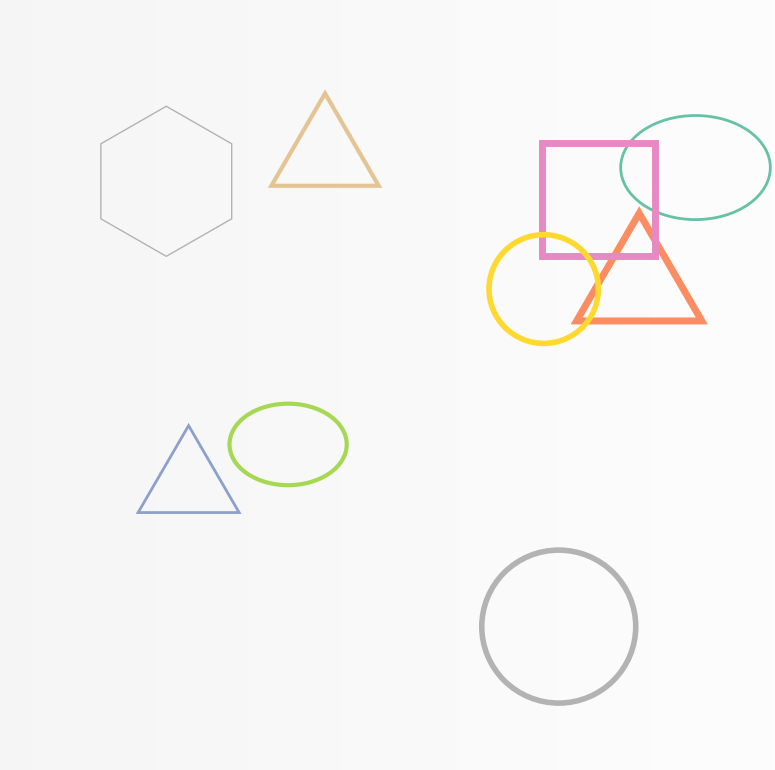[{"shape": "oval", "thickness": 1, "radius": 0.48, "center": [0.897, 0.782]}, {"shape": "triangle", "thickness": 2.5, "radius": 0.47, "center": [0.825, 0.63]}, {"shape": "triangle", "thickness": 1, "radius": 0.38, "center": [0.243, 0.372]}, {"shape": "square", "thickness": 2.5, "radius": 0.37, "center": [0.772, 0.741]}, {"shape": "oval", "thickness": 1.5, "radius": 0.38, "center": [0.372, 0.423]}, {"shape": "circle", "thickness": 2, "radius": 0.35, "center": [0.702, 0.625]}, {"shape": "triangle", "thickness": 1.5, "radius": 0.4, "center": [0.419, 0.799]}, {"shape": "hexagon", "thickness": 0.5, "radius": 0.49, "center": [0.215, 0.765]}, {"shape": "circle", "thickness": 2, "radius": 0.5, "center": [0.721, 0.186]}]